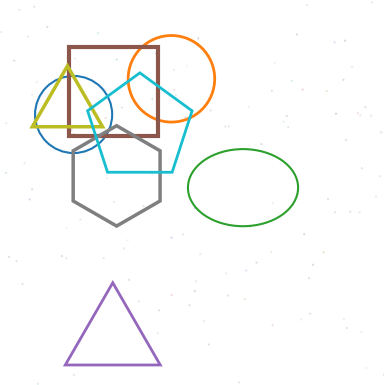[{"shape": "circle", "thickness": 1.5, "radius": 0.5, "center": [0.191, 0.703]}, {"shape": "circle", "thickness": 2, "radius": 0.56, "center": [0.445, 0.795]}, {"shape": "oval", "thickness": 1.5, "radius": 0.72, "center": [0.631, 0.513]}, {"shape": "triangle", "thickness": 2, "radius": 0.71, "center": [0.293, 0.123]}, {"shape": "square", "thickness": 3, "radius": 0.58, "center": [0.296, 0.762]}, {"shape": "hexagon", "thickness": 2.5, "radius": 0.65, "center": [0.303, 0.543]}, {"shape": "triangle", "thickness": 2.5, "radius": 0.53, "center": [0.175, 0.723]}, {"shape": "pentagon", "thickness": 2, "radius": 0.71, "center": [0.363, 0.668]}]